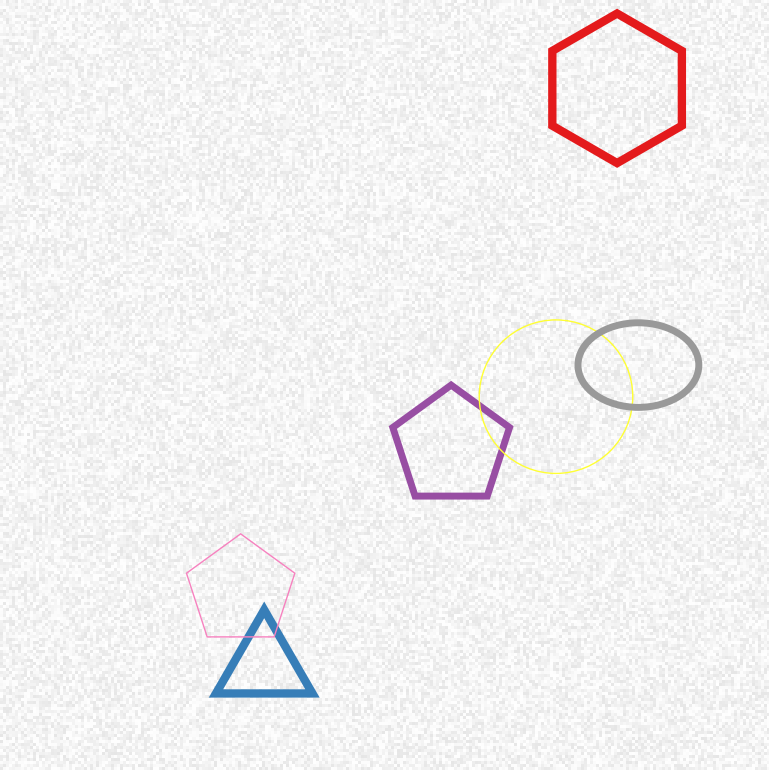[{"shape": "hexagon", "thickness": 3, "radius": 0.49, "center": [0.801, 0.885]}, {"shape": "triangle", "thickness": 3, "radius": 0.36, "center": [0.343, 0.136]}, {"shape": "pentagon", "thickness": 2.5, "radius": 0.4, "center": [0.586, 0.42]}, {"shape": "circle", "thickness": 0.5, "radius": 0.5, "center": [0.722, 0.485]}, {"shape": "pentagon", "thickness": 0.5, "radius": 0.37, "center": [0.313, 0.233]}, {"shape": "oval", "thickness": 2.5, "radius": 0.39, "center": [0.829, 0.526]}]